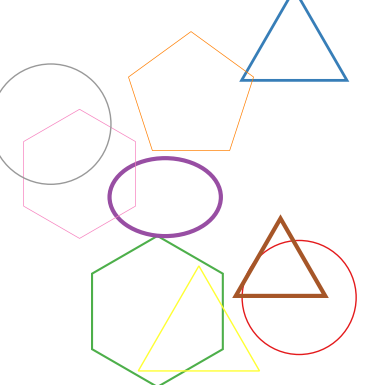[{"shape": "circle", "thickness": 1, "radius": 0.74, "center": [0.777, 0.227]}, {"shape": "triangle", "thickness": 2, "radius": 0.79, "center": [0.764, 0.87]}, {"shape": "hexagon", "thickness": 1.5, "radius": 0.98, "center": [0.409, 0.191]}, {"shape": "oval", "thickness": 3, "radius": 0.72, "center": [0.429, 0.488]}, {"shape": "pentagon", "thickness": 0.5, "radius": 0.85, "center": [0.496, 0.747]}, {"shape": "triangle", "thickness": 1, "radius": 0.91, "center": [0.517, 0.127]}, {"shape": "triangle", "thickness": 3, "radius": 0.67, "center": [0.729, 0.298]}, {"shape": "hexagon", "thickness": 0.5, "radius": 0.84, "center": [0.207, 0.548]}, {"shape": "circle", "thickness": 1, "radius": 0.78, "center": [0.132, 0.678]}]